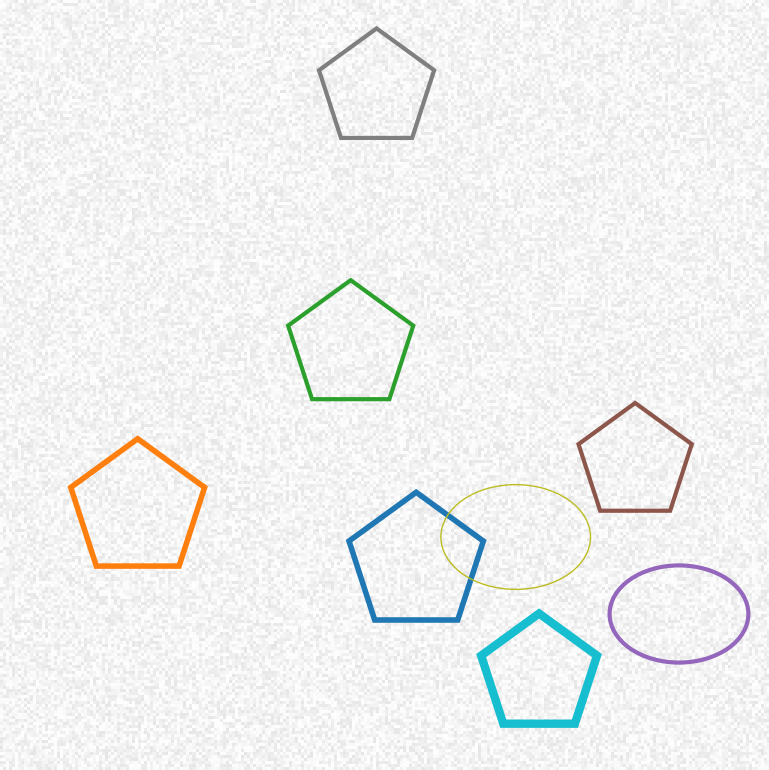[{"shape": "pentagon", "thickness": 2, "radius": 0.46, "center": [0.541, 0.269]}, {"shape": "pentagon", "thickness": 2, "radius": 0.46, "center": [0.179, 0.339]}, {"shape": "pentagon", "thickness": 1.5, "radius": 0.43, "center": [0.455, 0.551]}, {"shape": "oval", "thickness": 1.5, "radius": 0.45, "center": [0.882, 0.203]}, {"shape": "pentagon", "thickness": 1.5, "radius": 0.39, "center": [0.825, 0.399]}, {"shape": "pentagon", "thickness": 1.5, "radius": 0.39, "center": [0.489, 0.884]}, {"shape": "oval", "thickness": 0.5, "radius": 0.49, "center": [0.67, 0.303]}, {"shape": "pentagon", "thickness": 3, "radius": 0.4, "center": [0.7, 0.124]}]